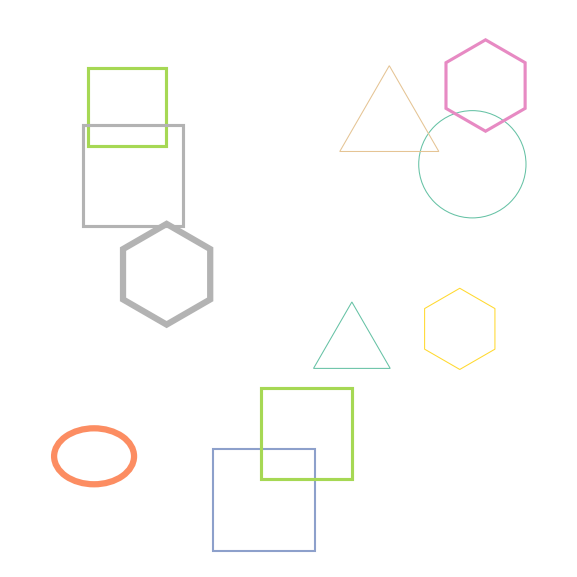[{"shape": "circle", "thickness": 0.5, "radius": 0.46, "center": [0.818, 0.715]}, {"shape": "triangle", "thickness": 0.5, "radius": 0.38, "center": [0.609, 0.4]}, {"shape": "oval", "thickness": 3, "radius": 0.35, "center": [0.163, 0.209]}, {"shape": "square", "thickness": 1, "radius": 0.44, "center": [0.457, 0.133]}, {"shape": "hexagon", "thickness": 1.5, "radius": 0.4, "center": [0.841, 0.851]}, {"shape": "square", "thickness": 1.5, "radius": 0.39, "center": [0.531, 0.249]}, {"shape": "square", "thickness": 1.5, "radius": 0.34, "center": [0.22, 0.814]}, {"shape": "hexagon", "thickness": 0.5, "radius": 0.35, "center": [0.796, 0.43]}, {"shape": "triangle", "thickness": 0.5, "radius": 0.5, "center": [0.674, 0.786]}, {"shape": "hexagon", "thickness": 3, "radius": 0.44, "center": [0.289, 0.524]}, {"shape": "square", "thickness": 1.5, "radius": 0.44, "center": [0.23, 0.695]}]